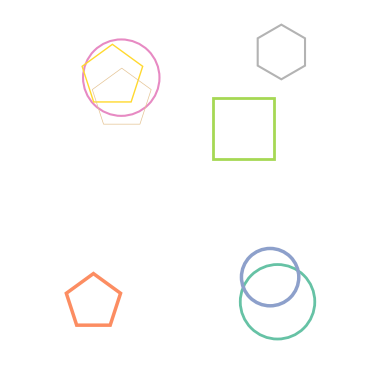[{"shape": "circle", "thickness": 2, "radius": 0.48, "center": [0.721, 0.216]}, {"shape": "pentagon", "thickness": 2.5, "radius": 0.37, "center": [0.243, 0.215]}, {"shape": "circle", "thickness": 2.5, "radius": 0.37, "center": [0.702, 0.28]}, {"shape": "circle", "thickness": 1.5, "radius": 0.5, "center": [0.315, 0.798]}, {"shape": "square", "thickness": 2, "radius": 0.39, "center": [0.632, 0.666]}, {"shape": "pentagon", "thickness": 1, "radius": 0.41, "center": [0.292, 0.802]}, {"shape": "pentagon", "thickness": 0.5, "radius": 0.4, "center": [0.316, 0.743]}, {"shape": "hexagon", "thickness": 1.5, "radius": 0.35, "center": [0.731, 0.865]}]